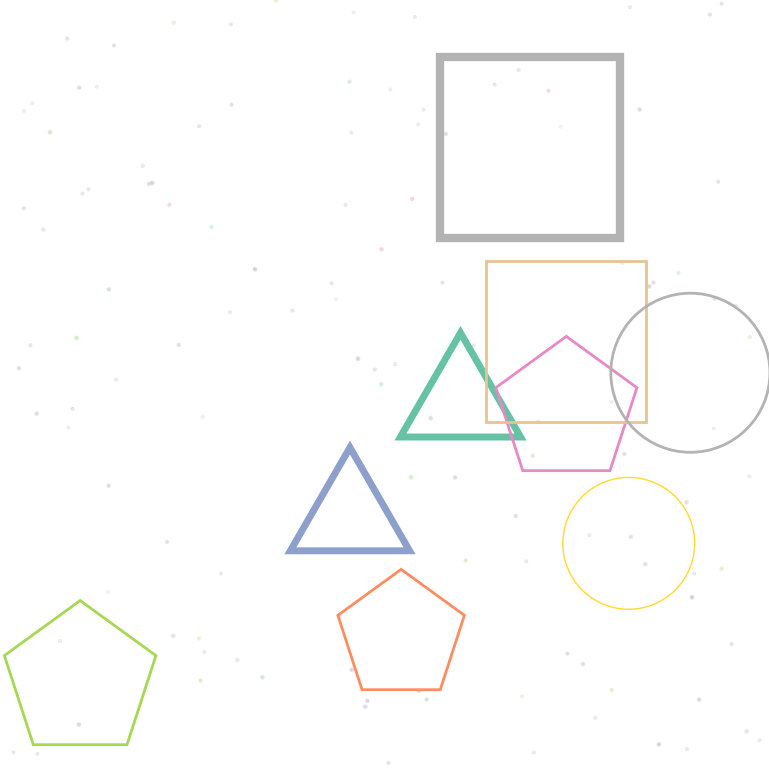[{"shape": "triangle", "thickness": 2.5, "radius": 0.45, "center": [0.598, 0.478]}, {"shape": "pentagon", "thickness": 1, "radius": 0.43, "center": [0.521, 0.174]}, {"shape": "triangle", "thickness": 2.5, "radius": 0.45, "center": [0.454, 0.329]}, {"shape": "pentagon", "thickness": 1, "radius": 0.48, "center": [0.736, 0.467]}, {"shape": "pentagon", "thickness": 1, "radius": 0.52, "center": [0.104, 0.117]}, {"shape": "circle", "thickness": 0.5, "radius": 0.43, "center": [0.817, 0.294]}, {"shape": "square", "thickness": 1, "radius": 0.52, "center": [0.735, 0.556]}, {"shape": "circle", "thickness": 1, "radius": 0.52, "center": [0.897, 0.516]}, {"shape": "square", "thickness": 3, "radius": 0.59, "center": [0.688, 0.809]}]